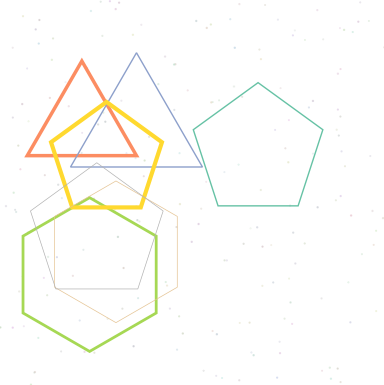[{"shape": "pentagon", "thickness": 1, "radius": 0.88, "center": [0.67, 0.608]}, {"shape": "triangle", "thickness": 2.5, "radius": 0.82, "center": [0.213, 0.678]}, {"shape": "triangle", "thickness": 1, "radius": 0.99, "center": [0.355, 0.665]}, {"shape": "hexagon", "thickness": 2, "radius": 1.0, "center": [0.233, 0.287]}, {"shape": "pentagon", "thickness": 3, "radius": 0.76, "center": [0.277, 0.584]}, {"shape": "hexagon", "thickness": 0.5, "radius": 0.92, "center": [0.301, 0.346]}, {"shape": "pentagon", "thickness": 0.5, "radius": 0.91, "center": [0.251, 0.396]}]